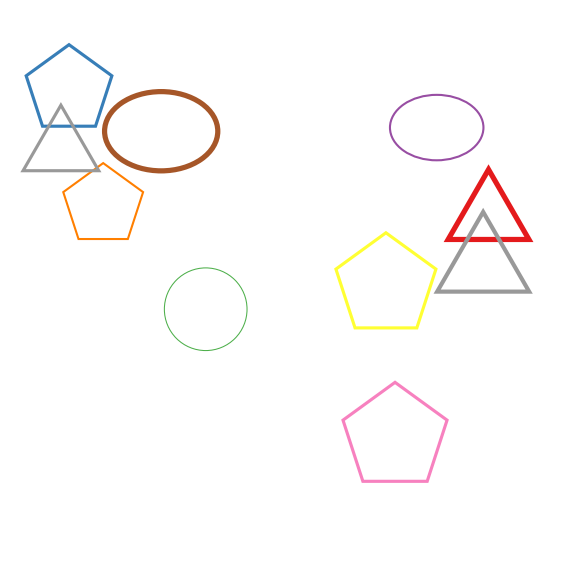[{"shape": "triangle", "thickness": 2.5, "radius": 0.4, "center": [0.846, 0.625]}, {"shape": "pentagon", "thickness": 1.5, "radius": 0.39, "center": [0.12, 0.844]}, {"shape": "circle", "thickness": 0.5, "radius": 0.36, "center": [0.356, 0.464]}, {"shape": "oval", "thickness": 1, "radius": 0.4, "center": [0.756, 0.778]}, {"shape": "pentagon", "thickness": 1, "radius": 0.36, "center": [0.179, 0.644]}, {"shape": "pentagon", "thickness": 1.5, "radius": 0.46, "center": [0.668, 0.505]}, {"shape": "oval", "thickness": 2.5, "radius": 0.49, "center": [0.279, 0.772]}, {"shape": "pentagon", "thickness": 1.5, "radius": 0.47, "center": [0.684, 0.242]}, {"shape": "triangle", "thickness": 2, "radius": 0.46, "center": [0.837, 0.54]}, {"shape": "triangle", "thickness": 1.5, "radius": 0.38, "center": [0.105, 0.741]}]